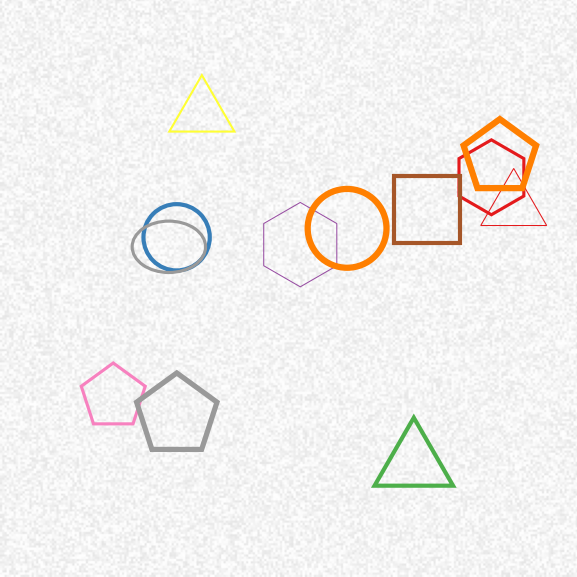[{"shape": "hexagon", "thickness": 1.5, "radius": 0.32, "center": [0.851, 0.692]}, {"shape": "triangle", "thickness": 0.5, "radius": 0.33, "center": [0.89, 0.642]}, {"shape": "circle", "thickness": 2, "radius": 0.29, "center": [0.306, 0.588]}, {"shape": "triangle", "thickness": 2, "radius": 0.39, "center": [0.717, 0.197]}, {"shape": "hexagon", "thickness": 0.5, "radius": 0.37, "center": [0.52, 0.576]}, {"shape": "circle", "thickness": 3, "radius": 0.34, "center": [0.601, 0.604]}, {"shape": "pentagon", "thickness": 3, "radius": 0.33, "center": [0.866, 0.727]}, {"shape": "triangle", "thickness": 1, "radius": 0.33, "center": [0.35, 0.804]}, {"shape": "square", "thickness": 2, "radius": 0.29, "center": [0.739, 0.636]}, {"shape": "pentagon", "thickness": 1.5, "radius": 0.29, "center": [0.196, 0.312]}, {"shape": "pentagon", "thickness": 2.5, "radius": 0.37, "center": [0.306, 0.28]}, {"shape": "oval", "thickness": 1.5, "radius": 0.32, "center": [0.292, 0.572]}]